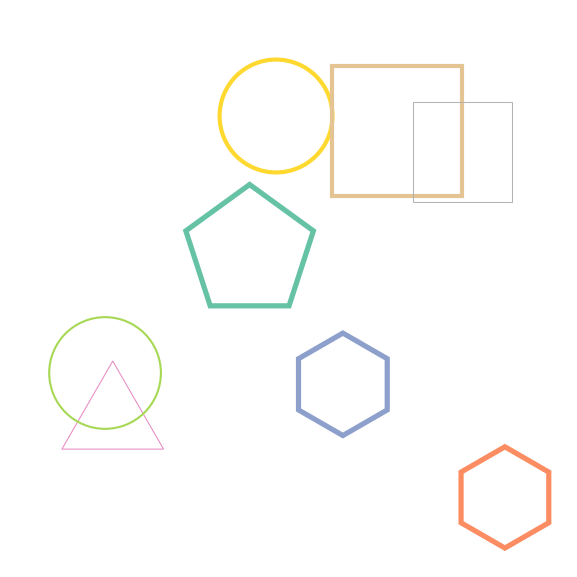[{"shape": "pentagon", "thickness": 2.5, "radius": 0.58, "center": [0.432, 0.563]}, {"shape": "hexagon", "thickness": 2.5, "radius": 0.44, "center": [0.874, 0.138]}, {"shape": "hexagon", "thickness": 2.5, "radius": 0.44, "center": [0.594, 0.334]}, {"shape": "triangle", "thickness": 0.5, "radius": 0.51, "center": [0.195, 0.272]}, {"shape": "circle", "thickness": 1, "radius": 0.48, "center": [0.182, 0.353]}, {"shape": "circle", "thickness": 2, "radius": 0.49, "center": [0.478, 0.798]}, {"shape": "square", "thickness": 2, "radius": 0.56, "center": [0.688, 0.772]}, {"shape": "square", "thickness": 0.5, "radius": 0.43, "center": [0.801, 0.736]}]